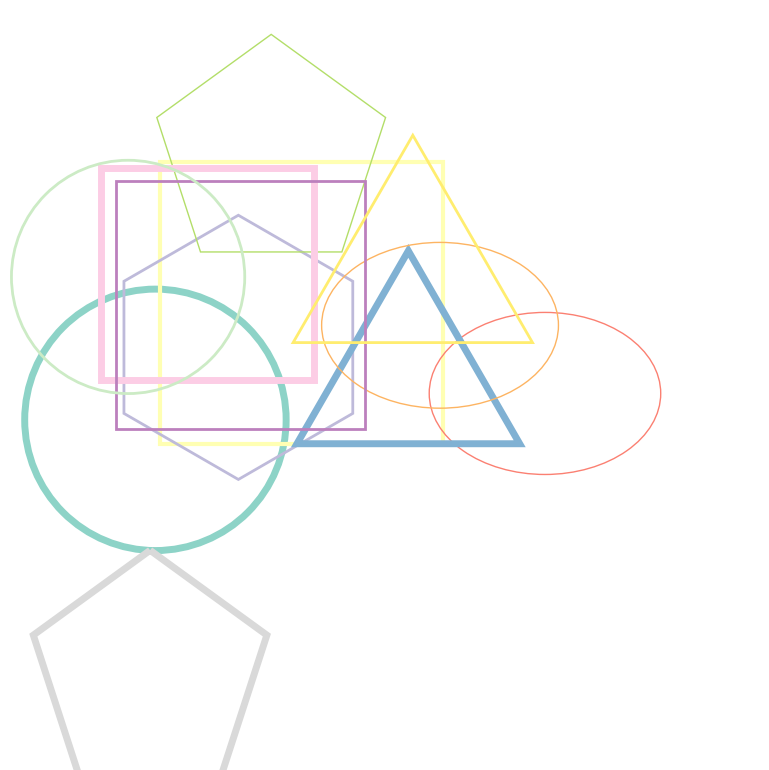[{"shape": "circle", "thickness": 2.5, "radius": 0.85, "center": [0.202, 0.455]}, {"shape": "square", "thickness": 1.5, "radius": 0.92, "center": [0.391, 0.607]}, {"shape": "hexagon", "thickness": 1, "radius": 0.86, "center": [0.31, 0.549]}, {"shape": "oval", "thickness": 0.5, "radius": 0.75, "center": [0.708, 0.489]}, {"shape": "triangle", "thickness": 2.5, "radius": 0.83, "center": [0.53, 0.507]}, {"shape": "oval", "thickness": 0.5, "radius": 0.77, "center": [0.571, 0.578]}, {"shape": "pentagon", "thickness": 0.5, "radius": 0.78, "center": [0.352, 0.799]}, {"shape": "square", "thickness": 2.5, "radius": 0.69, "center": [0.269, 0.644]}, {"shape": "pentagon", "thickness": 2.5, "radius": 0.8, "center": [0.195, 0.126]}, {"shape": "square", "thickness": 1, "radius": 0.81, "center": [0.313, 0.604]}, {"shape": "circle", "thickness": 1, "radius": 0.76, "center": [0.166, 0.64]}, {"shape": "triangle", "thickness": 1, "radius": 0.9, "center": [0.536, 0.645]}]